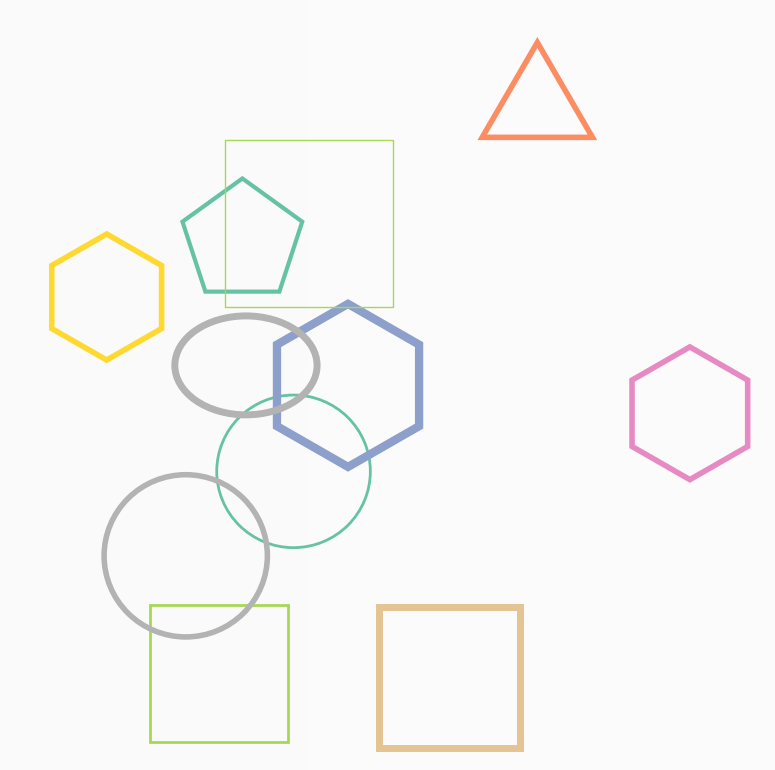[{"shape": "circle", "thickness": 1, "radius": 0.5, "center": [0.379, 0.388]}, {"shape": "pentagon", "thickness": 1.5, "radius": 0.41, "center": [0.313, 0.687]}, {"shape": "triangle", "thickness": 2, "radius": 0.41, "center": [0.693, 0.863]}, {"shape": "hexagon", "thickness": 3, "radius": 0.53, "center": [0.449, 0.499]}, {"shape": "hexagon", "thickness": 2, "radius": 0.43, "center": [0.89, 0.463]}, {"shape": "square", "thickness": 1, "radius": 0.44, "center": [0.283, 0.126]}, {"shape": "square", "thickness": 0.5, "radius": 0.54, "center": [0.399, 0.71]}, {"shape": "hexagon", "thickness": 2, "radius": 0.41, "center": [0.138, 0.614]}, {"shape": "square", "thickness": 2.5, "radius": 0.46, "center": [0.58, 0.12]}, {"shape": "circle", "thickness": 2, "radius": 0.53, "center": [0.24, 0.278]}, {"shape": "oval", "thickness": 2.5, "radius": 0.46, "center": [0.317, 0.525]}]